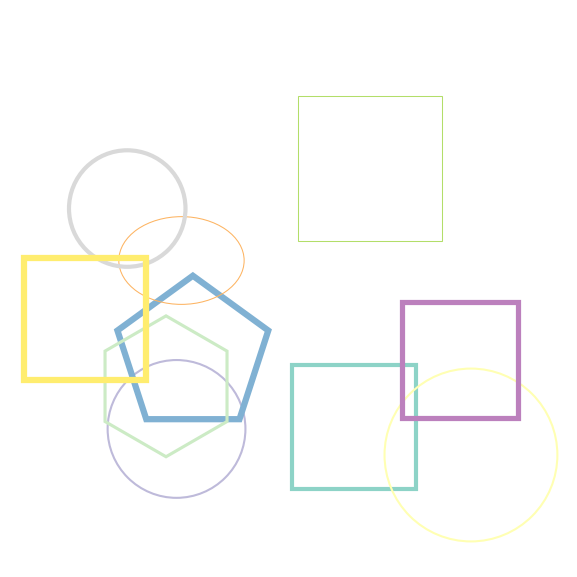[{"shape": "square", "thickness": 2, "radius": 0.54, "center": [0.613, 0.259]}, {"shape": "circle", "thickness": 1, "radius": 0.75, "center": [0.816, 0.211]}, {"shape": "circle", "thickness": 1, "radius": 0.6, "center": [0.306, 0.256]}, {"shape": "pentagon", "thickness": 3, "radius": 0.69, "center": [0.334, 0.384]}, {"shape": "oval", "thickness": 0.5, "radius": 0.54, "center": [0.314, 0.548]}, {"shape": "square", "thickness": 0.5, "radius": 0.62, "center": [0.64, 0.708]}, {"shape": "circle", "thickness": 2, "radius": 0.5, "center": [0.22, 0.638]}, {"shape": "square", "thickness": 2.5, "radius": 0.5, "center": [0.797, 0.376]}, {"shape": "hexagon", "thickness": 1.5, "radius": 0.61, "center": [0.287, 0.33]}, {"shape": "square", "thickness": 3, "radius": 0.53, "center": [0.147, 0.447]}]